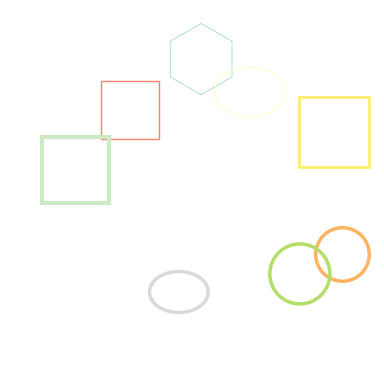[{"shape": "hexagon", "thickness": 0.5, "radius": 0.46, "center": [0.522, 0.847]}, {"shape": "oval", "thickness": 0.5, "radius": 0.46, "center": [0.649, 0.761]}, {"shape": "square", "thickness": 1, "radius": 0.38, "center": [0.337, 0.714]}, {"shape": "circle", "thickness": 2.5, "radius": 0.35, "center": [0.89, 0.339]}, {"shape": "circle", "thickness": 2.5, "radius": 0.39, "center": [0.779, 0.289]}, {"shape": "oval", "thickness": 2.5, "radius": 0.38, "center": [0.464, 0.242]}, {"shape": "square", "thickness": 3, "radius": 0.43, "center": [0.196, 0.559]}, {"shape": "square", "thickness": 2, "radius": 0.45, "center": [0.868, 0.657]}]